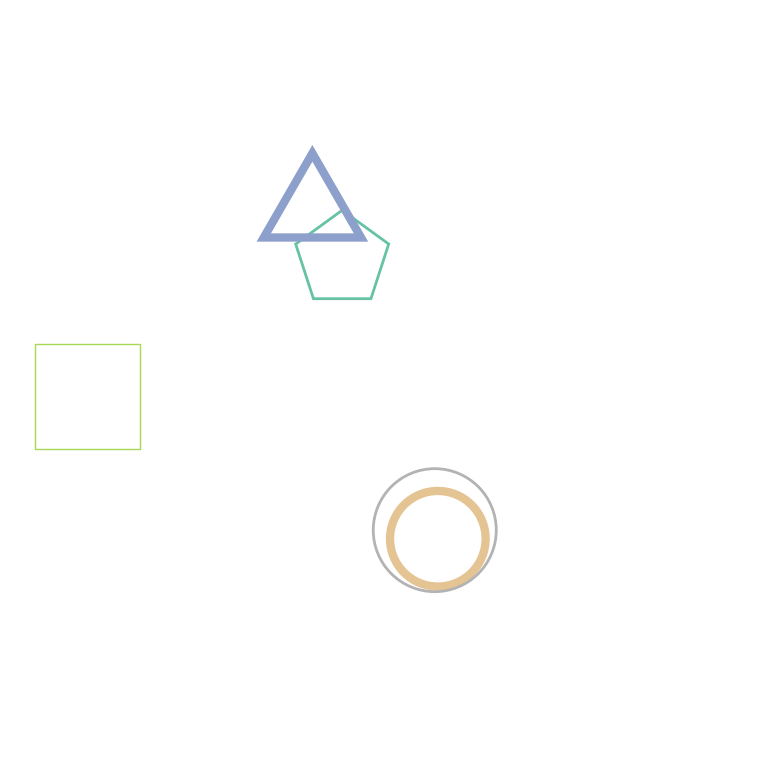[{"shape": "pentagon", "thickness": 1, "radius": 0.32, "center": [0.444, 0.663]}, {"shape": "triangle", "thickness": 3, "radius": 0.36, "center": [0.406, 0.728]}, {"shape": "square", "thickness": 0.5, "radius": 0.34, "center": [0.113, 0.485]}, {"shape": "circle", "thickness": 3, "radius": 0.31, "center": [0.569, 0.3]}, {"shape": "circle", "thickness": 1, "radius": 0.4, "center": [0.565, 0.311]}]